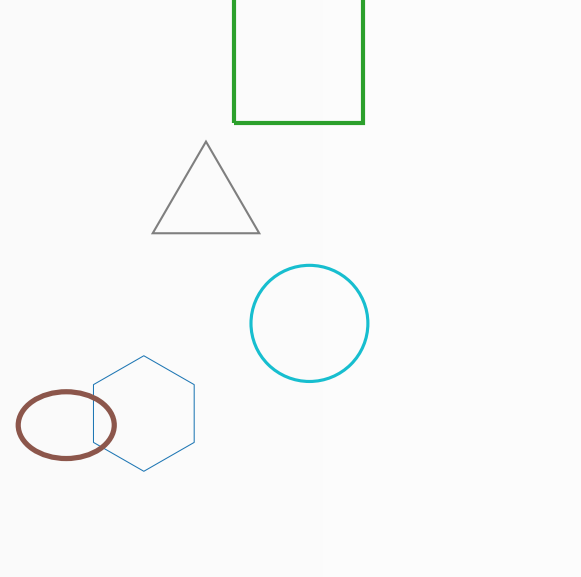[{"shape": "hexagon", "thickness": 0.5, "radius": 0.5, "center": [0.247, 0.283]}, {"shape": "square", "thickness": 2, "radius": 0.56, "center": [0.514, 0.897]}, {"shape": "oval", "thickness": 2.5, "radius": 0.41, "center": [0.114, 0.263]}, {"shape": "triangle", "thickness": 1, "radius": 0.53, "center": [0.354, 0.648]}, {"shape": "circle", "thickness": 1.5, "radius": 0.5, "center": [0.532, 0.439]}]